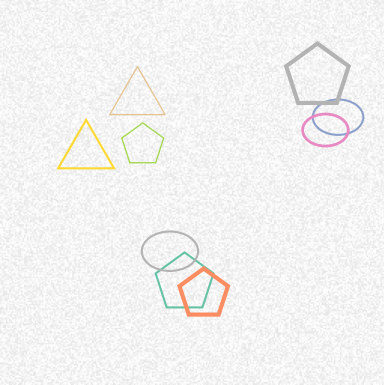[{"shape": "pentagon", "thickness": 1.5, "radius": 0.39, "center": [0.479, 0.265]}, {"shape": "pentagon", "thickness": 3, "radius": 0.33, "center": [0.529, 0.236]}, {"shape": "oval", "thickness": 1.5, "radius": 0.33, "center": [0.878, 0.696]}, {"shape": "oval", "thickness": 2, "radius": 0.3, "center": [0.845, 0.662]}, {"shape": "pentagon", "thickness": 1, "radius": 0.29, "center": [0.371, 0.624]}, {"shape": "triangle", "thickness": 1.5, "radius": 0.42, "center": [0.224, 0.605]}, {"shape": "triangle", "thickness": 1, "radius": 0.42, "center": [0.357, 0.744]}, {"shape": "pentagon", "thickness": 3, "radius": 0.43, "center": [0.825, 0.802]}, {"shape": "oval", "thickness": 1.5, "radius": 0.37, "center": [0.441, 0.347]}]